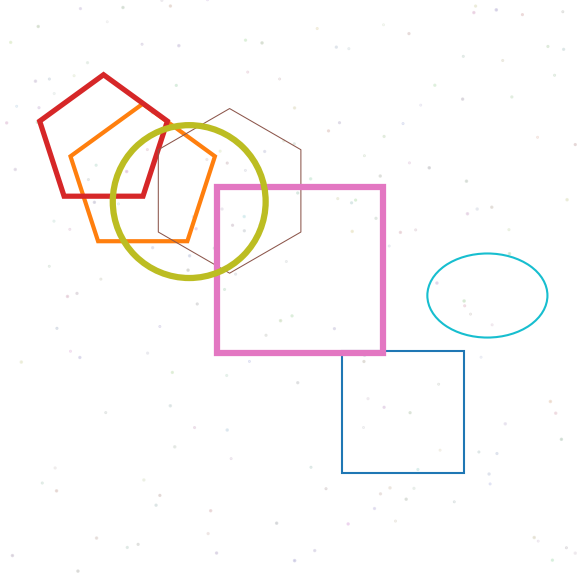[{"shape": "square", "thickness": 1, "radius": 0.53, "center": [0.698, 0.286]}, {"shape": "pentagon", "thickness": 2, "radius": 0.66, "center": [0.247, 0.688]}, {"shape": "pentagon", "thickness": 2.5, "radius": 0.58, "center": [0.179, 0.753]}, {"shape": "hexagon", "thickness": 0.5, "radius": 0.71, "center": [0.398, 0.669]}, {"shape": "square", "thickness": 3, "radius": 0.72, "center": [0.519, 0.531]}, {"shape": "circle", "thickness": 3, "radius": 0.66, "center": [0.328, 0.65]}, {"shape": "oval", "thickness": 1, "radius": 0.52, "center": [0.844, 0.487]}]